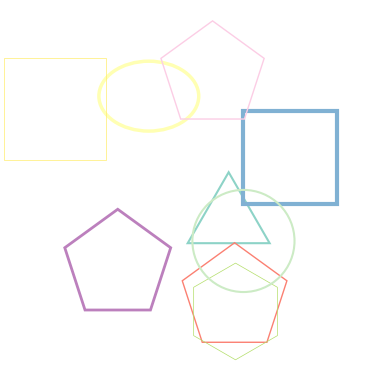[{"shape": "triangle", "thickness": 1.5, "radius": 0.61, "center": [0.594, 0.43]}, {"shape": "oval", "thickness": 2.5, "radius": 0.65, "center": [0.387, 0.75]}, {"shape": "pentagon", "thickness": 1, "radius": 0.71, "center": [0.609, 0.227]}, {"shape": "square", "thickness": 3, "radius": 0.61, "center": [0.753, 0.591]}, {"shape": "hexagon", "thickness": 0.5, "radius": 0.63, "center": [0.612, 0.191]}, {"shape": "pentagon", "thickness": 1, "radius": 0.7, "center": [0.552, 0.805]}, {"shape": "pentagon", "thickness": 2, "radius": 0.72, "center": [0.306, 0.312]}, {"shape": "circle", "thickness": 1.5, "radius": 0.66, "center": [0.632, 0.374]}, {"shape": "square", "thickness": 0.5, "radius": 0.66, "center": [0.143, 0.717]}]